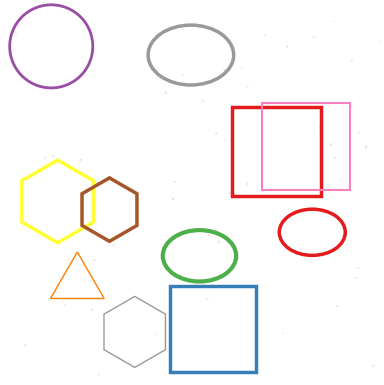[{"shape": "square", "thickness": 2.5, "radius": 0.58, "center": [0.718, 0.607]}, {"shape": "oval", "thickness": 2.5, "radius": 0.43, "center": [0.811, 0.397]}, {"shape": "square", "thickness": 2.5, "radius": 0.56, "center": [0.554, 0.145]}, {"shape": "oval", "thickness": 3, "radius": 0.48, "center": [0.518, 0.336]}, {"shape": "circle", "thickness": 2, "radius": 0.54, "center": [0.133, 0.88]}, {"shape": "triangle", "thickness": 1, "radius": 0.4, "center": [0.201, 0.265]}, {"shape": "hexagon", "thickness": 2.5, "radius": 0.54, "center": [0.15, 0.477]}, {"shape": "hexagon", "thickness": 2.5, "radius": 0.41, "center": [0.284, 0.456]}, {"shape": "square", "thickness": 1.5, "radius": 0.57, "center": [0.795, 0.62]}, {"shape": "hexagon", "thickness": 1, "radius": 0.46, "center": [0.35, 0.138]}, {"shape": "oval", "thickness": 2.5, "radius": 0.56, "center": [0.496, 0.857]}]